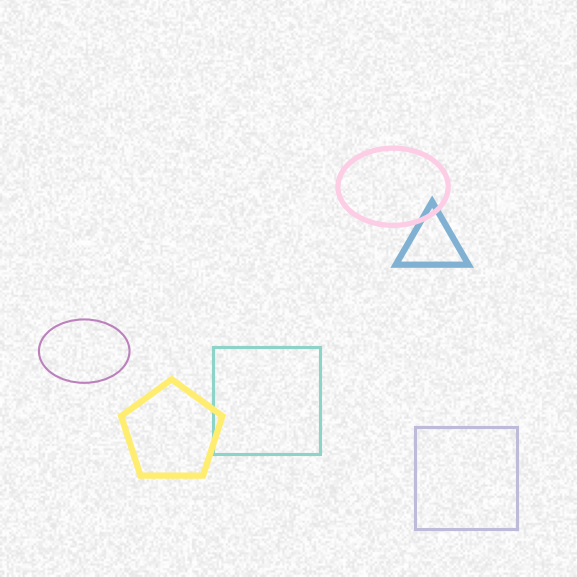[{"shape": "square", "thickness": 1.5, "radius": 0.46, "center": [0.462, 0.306]}, {"shape": "square", "thickness": 1.5, "radius": 0.44, "center": [0.806, 0.171]}, {"shape": "triangle", "thickness": 3, "radius": 0.36, "center": [0.748, 0.577]}, {"shape": "oval", "thickness": 2.5, "radius": 0.48, "center": [0.681, 0.676]}, {"shape": "oval", "thickness": 1, "radius": 0.39, "center": [0.146, 0.391]}, {"shape": "pentagon", "thickness": 3, "radius": 0.46, "center": [0.297, 0.25]}]